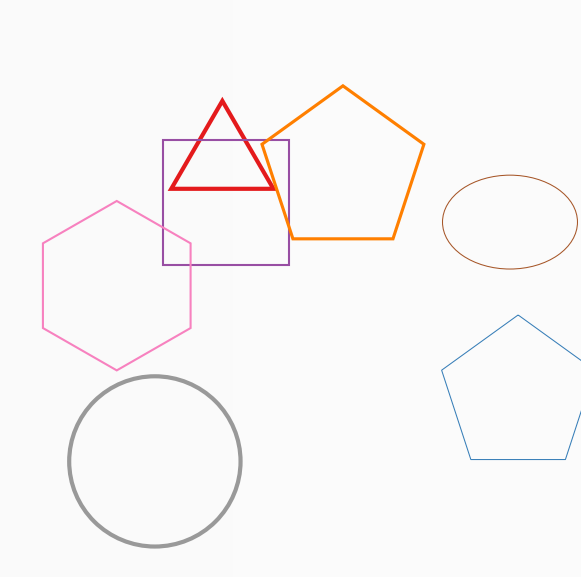[{"shape": "triangle", "thickness": 2, "radius": 0.51, "center": [0.383, 0.723]}, {"shape": "pentagon", "thickness": 0.5, "radius": 0.69, "center": [0.891, 0.315]}, {"shape": "square", "thickness": 1, "radius": 0.54, "center": [0.389, 0.648]}, {"shape": "pentagon", "thickness": 1.5, "radius": 0.73, "center": [0.59, 0.704]}, {"shape": "oval", "thickness": 0.5, "radius": 0.58, "center": [0.877, 0.615]}, {"shape": "hexagon", "thickness": 1, "radius": 0.73, "center": [0.201, 0.504]}, {"shape": "circle", "thickness": 2, "radius": 0.74, "center": [0.266, 0.2]}]